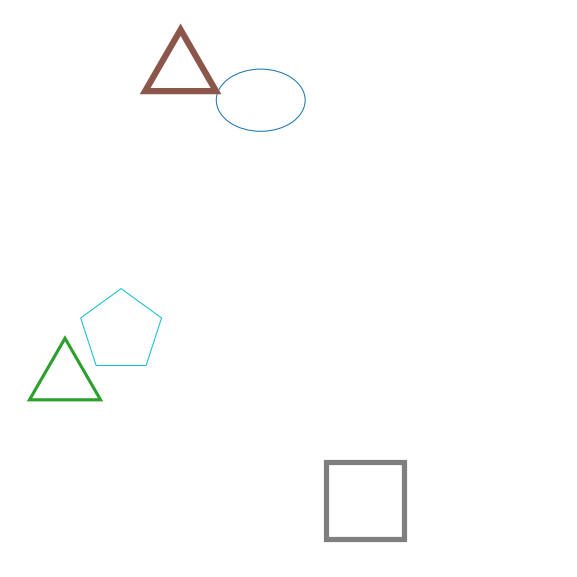[{"shape": "oval", "thickness": 0.5, "radius": 0.38, "center": [0.451, 0.826]}, {"shape": "triangle", "thickness": 1.5, "radius": 0.36, "center": [0.113, 0.342]}, {"shape": "triangle", "thickness": 3, "radius": 0.35, "center": [0.313, 0.877]}, {"shape": "square", "thickness": 2.5, "radius": 0.33, "center": [0.632, 0.133]}, {"shape": "pentagon", "thickness": 0.5, "radius": 0.37, "center": [0.21, 0.426]}]